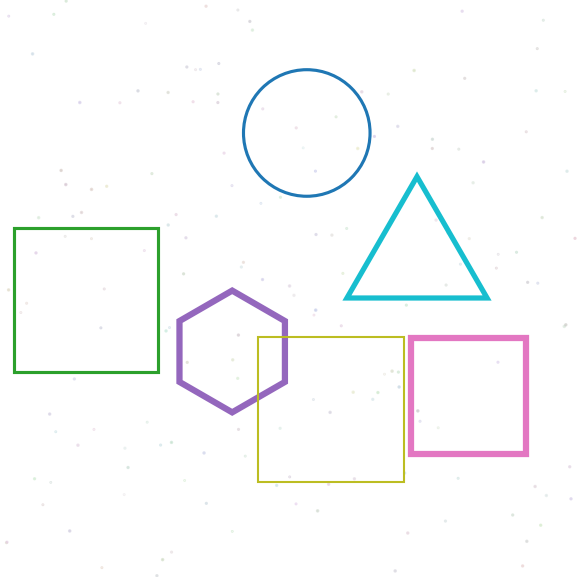[{"shape": "circle", "thickness": 1.5, "radius": 0.55, "center": [0.531, 0.769]}, {"shape": "square", "thickness": 1.5, "radius": 0.62, "center": [0.149, 0.48]}, {"shape": "hexagon", "thickness": 3, "radius": 0.53, "center": [0.402, 0.391]}, {"shape": "square", "thickness": 3, "radius": 0.5, "center": [0.811, 0.313]}, {"shape": "square", "thickness": 1, "radius": 0.63, "center": [0.573, 0.29]}, {"shape": "triangle", "thickness": 2.5, "radius": 0.7, "center": [0.722, 0.553]}]